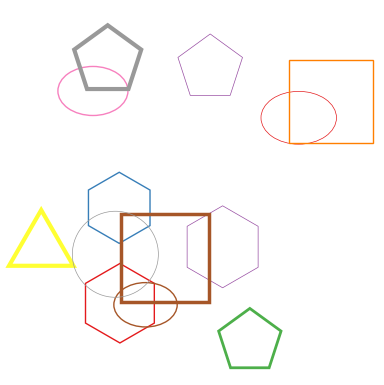[{"shape": "oval", "thickness": 0.5, "radius": 0.49, "center": [0.776, 0.694]}, {"shape": "hexagon", "thickness": 1, "radius": 0.52, "center": [0.311, 0.212]}, {"shape": "hexagon", "thickness": 1, "radius": 0.46, "center": [0.31, 0.46]}, {"shape": "pentagon", "thickness": 2, "radius": 0.43, "center": [0.649, 0.114]}, {"shape": "hexagon", "thickness": 0.5, "radius": 0.53, "center": [0.578, 0.359]}, {"shape": "pentagon", "thickness": 0.5, "radius": 0.44, "center": [0.546, 0.824]}, {"shape": "square", "thickness": 1, "radius": 0.54, "center": [0.859, 0.736]}, {"shape": "triangle", "thickness": 3, "radius": 0.48, "center": [0.107, 0.358]}, {"shape": "oval", "thickness": 1, "radius": 0.41, "center": [0.378, 0.208]}, {"shape": "square", "thickness": 2.5, "radius": 0.57, "center": [0.428, 0.329]}, {"shape": "oval", "thickness": 1, "radius": 0.45, "center": [0.241, 0.764]}, {"shape": "circle", "thickness": 0.5, "radius": 0.56, "center": [0.3, 0.34]}, {"shape": "pentagon", "thickness": 3, "radius": 0.46, "center": [0.28, 0.843]}]